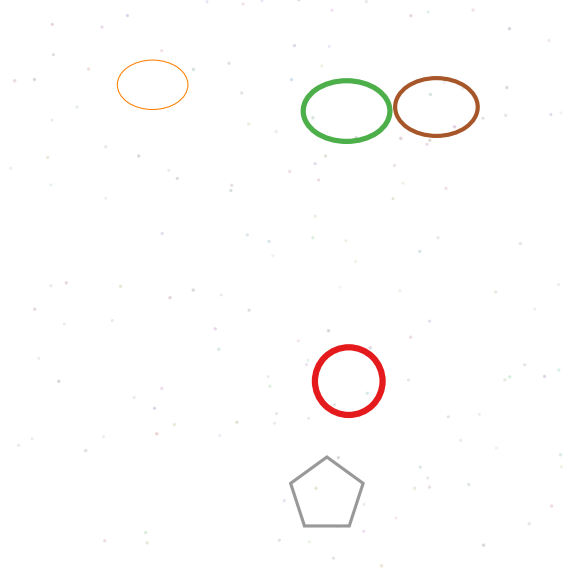[{"shape": "circle", "thickness": 3, "radius": 0.29, "center": [0.604, 0.339]}, {"shape": "oval", "thickness": 2.5, "radius": 0.38, "center": [0.6, 0.807]}, {"shape": "oval", "thickness": 0.5, "radius": 0.31, "center": [0.264, 0.852]}, {"shape": "oval", "thickness": 2, "radius": 0.36, "center": [0.756, 0.814]}, {"shape": "pentagon", "thickness": 1.5, "radius": 0.33, "center": [0.566, 0.142]}]